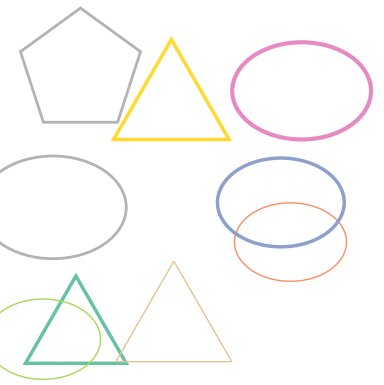[{"shape": "triangle", "thickness": 2.5, "radius": 0.76, "center": [0.197, 0.132]}, {"shape": "oval", "thickness": 1, "radius": 0.73, "center": [0.755, 0.371]}, {"shape": "oval", "thickness": 2.5, "radius": 0.82, "center": [0.729, 0.474]}, {"shape": "oval", "thickness": 3, "radius": 0.9, "center": [0.783, 0.764]}, {"shape": "oval", "thickness": 1, "radius": 0.75, "center": [0.112, 0.119]}, {"shape": "triangle", "thickness": 2.5, "radius": 0.87, "center": [0.445, 0.724]}, {"shape": "triangle", "thickness": 1, "radius": 0.87, "center": [0.452, 0.148]}, {"shape": "pentagon", "thickness": 2, "radius": 0.82, "center": [0.209, 0.815]}, {"shape": "oval", "thickness": 2, "radius": 0.95, "center": [0.137, 0.461]}]